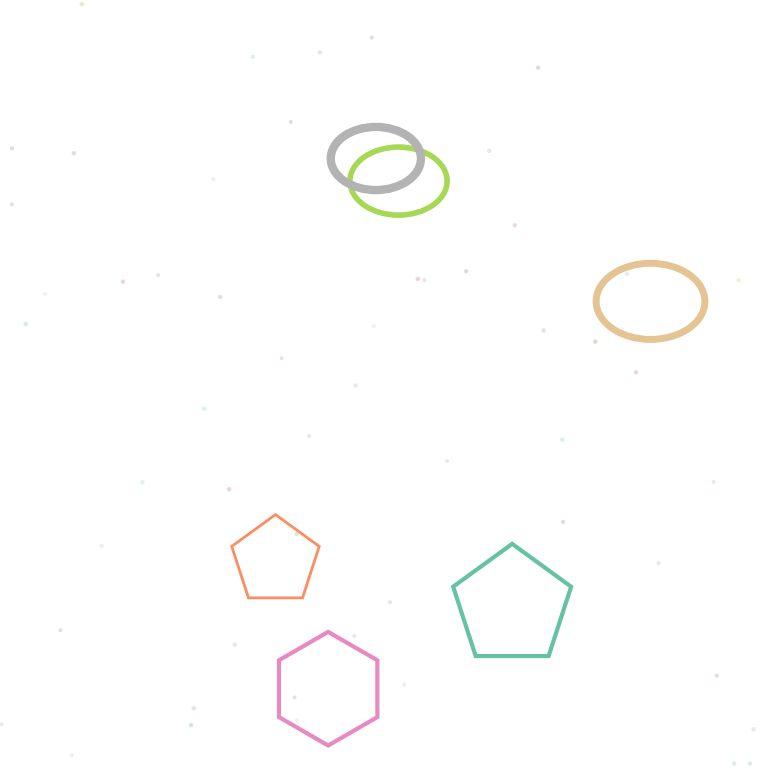[{"shape": "pentagon", "thickness": 1.5, "radius": 0.4, "center": [0.665, 0.213]}, {"shape": "pentagon", "thickness": 1, "radius": 0.3, "center": [0.358, 0.272]}, {"shape": "hexagon", "thickness": 1.5, "radius": 0.37, "center": [0.426, 0.106]}, {"shape": "oval", "thickness": 2, "radius": 0.32, "center": [0.518, 0.765]}, {"shape": "oval", "thickness": 2.5, "radius": 0.35, "center": [0.845, 0.609]}, {"shape": "oval", "thickness": 3, "radius": 0.29, "center": [0.488, 0.794]}]